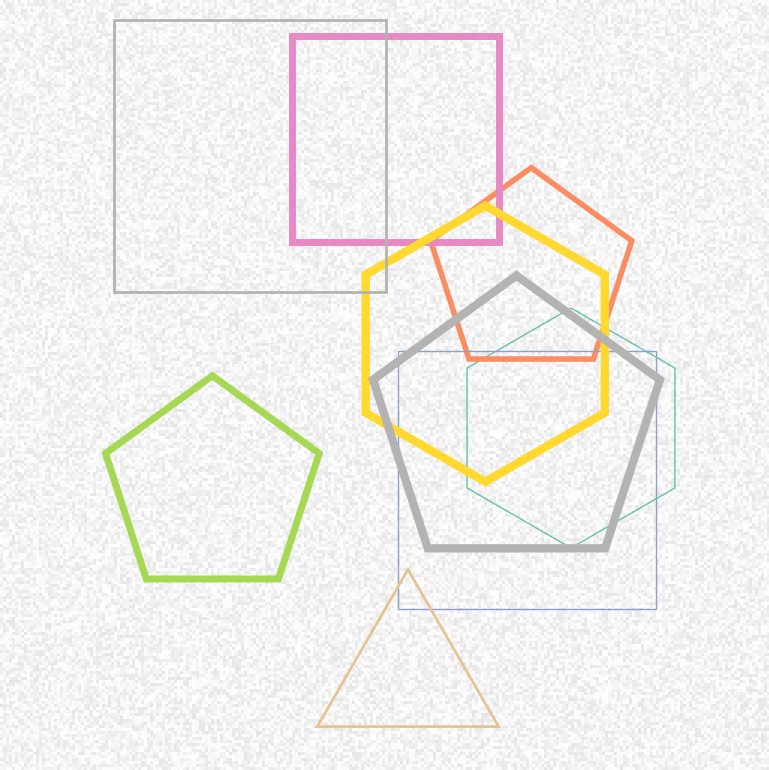[{"shape": "hexagon", "thickness": 0.5, "radius": 0.78, "center": [0.742, 0.444]}, {"shape": "pentagon", "thickness": 2, "radius": 0.69, "center": [0.69, 0.645]}, {"shape": "square", "thickness": 0.5, "radius": 0.84, "center": [0.684, 0.377]}, {"shape": "square", "thickness": 2.5, "radius": 0.67, "center": [0.514, 0.819]}, {"shape": "pentagon", "thickness": 2.5, "radius": 0.73, "center": [0.276, 0.366]}, {"shape": "hexagon", "thickness": 3, "radius": 0.9, "center": [0.63, 0.554]}, {"shape": "triangle", "thickness": 1, "radius": 0.68, "center": [0.53, 0.124]}, {"shape": "square", "thickness": 1, "radius": 0.88, "center": [0.324, 0.797]}, {"shape": "pentagon", "thickness": 3, "radius": 0.98, "center": [0.671, 0.446]}]